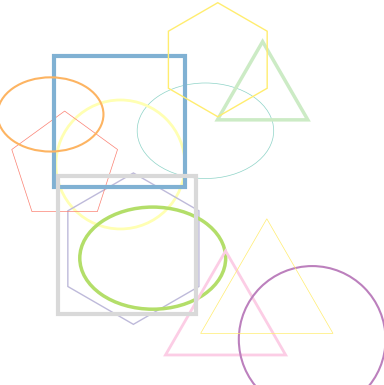[{"shape": "oval", "thickness": 0.5, "radius": 0.89, "center": [0.534, 0.66]}, {"shape": "circle", "thickness": 2, "radius": 0.84, "center": [0.313, 0.573]}, {"shape": "hexagon", "thickness": 1, "radius": 0.98, "center": [0.346, 0.354]}, {"shape": "pentagon", "thickness": 0.5, "radius": 0.72, "center": [0.168, 0.567]}, {"shape": "square", "thickness": 3, "radius": 0.85, "center": [0.311, 0.685]}, {"shape": "oval", "thickness": 1.5, "radius": 0.69, "center": [0.131, 0.703]}, {"shape": "oval", "thickness": 2.5, "radius": 0.95, "center": [0.397, 0.33]}, {"shape": "triangle", "thickness": 2, "radius": 0.9, "center": [0.586, 0.168]}, {"shape": "square", "thickness": 3, "radius": 0.9, "center": [0.33, 0.364]}, {"shape": "circle", "thickness": 1.5, "radius": 0.95, "center": [0.811, 0.118]}, {"shape": "triangle", "thickness": 2.5, "radius": 0.68, "center": [0.682, 0.756]}, {"shape": "hexagon", "thickness": 1, "radius": 0.74, "center": [0.566, 0.845]}, {"shape": "triangle", "thickness": 0.5, "radius": 0.99, "center": [0.693, 0.233]}]